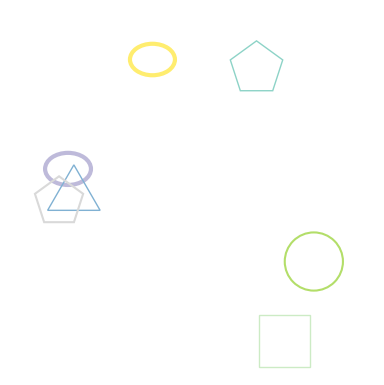[{"shape": "pentagon", "thickness": 1, "radius": 0.36, "center": [0.666, 0.822]}, {"shape": "oval", "thickness": 3, "radius": 0.3, "center": [0.177, 0.561]}, {"shape": "triangle", "thickness": 1, "radius": 0.39, "center": [0.192, 0.493]}, {"shape": "circle", "thickness": 1.5, "radius": 0.38, "center": [0.815, 0.321]}, {"shape": "pentagon", "thickness": 1.5, "radius": 0.33, "center": [0.153, 0.476]}, {"shape": "square", "thickness": 1, "radius": 0.34, "center": [0.739, 0.114]}, {"shape": "oval", "thickness": 3, "radius": 0.29, "center": [0.396, 0.845]}]